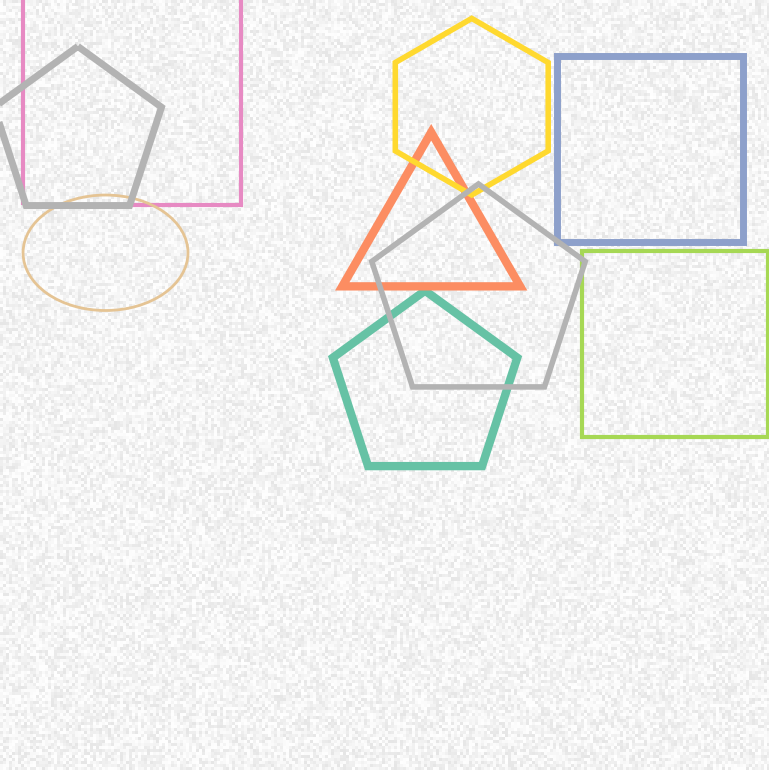[{"shape": "pentagon", "thickness": 3, "radius": 0.63, "center": [0.552, 0.497]}, {"shape": "triangle", "thickness": 3, "radius": 0.67, "center": [0.56, 0.695]}, {"shape": "square", "thickness": 2.5, "radius": 0.6, "center": [0.844, 0.806]}, {"shape": "square", "thickness": 1.5, "radius": 0.71, "center": [0.172, 0.875]}, {"shape": "square", "thickness": 1.5, "radius": 0.6, "center": [0.877, 0.553]}, {"shape": "hexagon", "thickness": 2, "radius": 0.57, "center": [0.613, 0.861]}, {"shape": "oval", "thickness": 1, "radius": 0.54, "center": [0.137, 0.672]}, {"shape": "pentagon", "thickness": 2, "radius": 0.73, "center": [0.621, 0.615]}, {"shape": "pentagon", "thickness": 2.5, "radius": 0.57, "center": [0.101, 0.825]}]